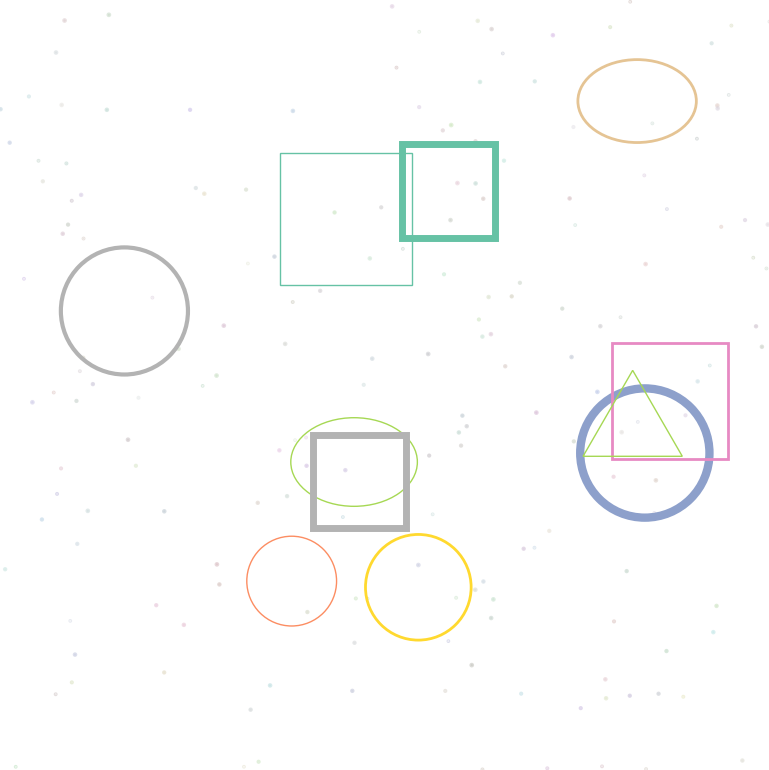[{"shape": "square", "thickness": 2.5, "radius": 0.3, "center": [0.582, 0.752]}, {"shape": "square", "thickness": 0.5, "radius": 0.43, "center": [0.449, 0.715]}, {"shape": "circle", "thickness": 0.5, "radius": 0.29, "center": [0.379, 0.245]}, {"shape": "circle", "thickness": 3, "radius": 0.42, "center": [0.837, 0.412]}, {"shape": "square", "thickness": 1, "radius": 0.38, "center": [0.87, 0.479]}, {"shape": "oval", "thickness": 0.5, "radius": 0.41, "center": [0.46, 0.4]}, {"shape": "triangle", "thickness": 0.5, "radius": 0.37, "center": [0.822, 0.445]}, {"shape": "circle", "thickness": 1, "radius": 0.34, "center": [0.543, 0.237]}, {"shape": "oval", "thickness": 1, "radius": 0.38, "center": [0.827, 0.869]}, {"shape": "circle", "thickness": 1.5, "radius": 0.41, "center": [0.162, 0.596]}, {"shape": "square", "thickness": 2.5, "radius": 0.3, "center": [0.467, 0.375]}]